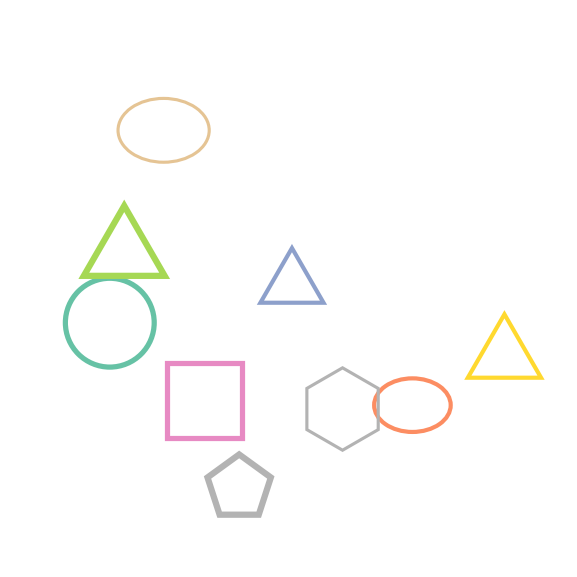[{"shape": "circle", "thickness": 2.5, "radius": 0.38, "center": [0.19, 0.44]}, {"shape": "oval", "thickness": 2, "radius": 0.33, "center": [0.714, 0.298]}, {"shape": "triangle", "thickness": 2, "radius": 0.32, "center": [0.506, 0.506]}, {"shape": "square", "thickness": 2.5, "radius": 0.33, "center": [0.355, 0.306]}, {"shape": "triangle", "thickness": 3, "radius": 0.4, "center": [0.215, 0.562]}, {"shape": "triangle", "thickness": 2, "radius": 0.37, "center": [0.873, 0.382]}, {"shape": "oval", "thickness": 1.5, "radius": 0.39, "center": [0.283, 0.773]}, {"shape": "hexagon", "thickness": 1.5, "radius": 0.36, "center": [0.593, 0.291]}, {"shape": "pentagon", "thickness": 3, "radius": 0.29, "center": [0.414, 0.155]}]